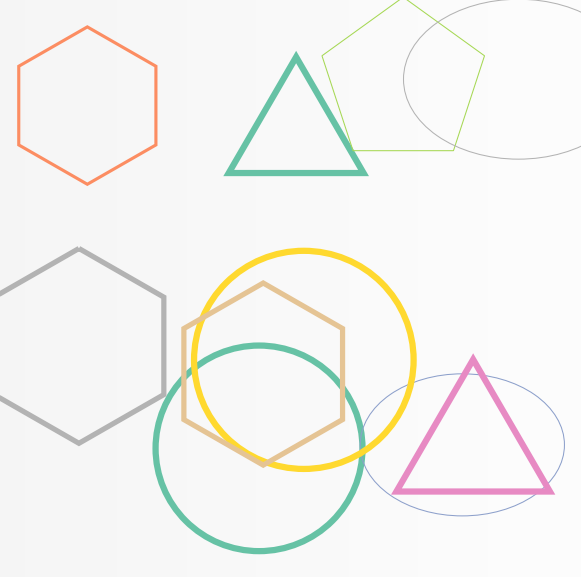[{"shape": "triangle", "thickness": 3, "radius": 0.67, "center": [0.509, 0.766]}, {"shape": "circle", "thickness": 3, "radius": 0.89, "center": [0.446, 0.223]}, {"shape": "hexagon", "thickness": 1.5, "radius": 0.68, "center": [0.15, 0.816]}, {"shape": "oval", "thickness": 0.5, "radius": 0.88, "center": [0.795, 0.229]}, {"shape": "triangle", "thickness": 3, "radius": 0.76, "center": [0.814, 0.224]}, {"shape": "pentagon", "thickness": 0.5, "radius": 0.73, "center": [0.694, 0.857]}, {"shape": "circle", "thickness": 3, "radius": 0.94, "center": [0.523, 0.376]}, {"shape": "hexagon", "thickness": 2.5, "radius": 0.79, "center": [0.453, 0.351]}, {"shape": "hexagon", "thickness": 2.5, "radius": 0.84, "center": [0.136, 0.4]}, {"shape": "oval", "thickness": 0.5, "radius": 0.99, "center": [0.892, 0.862]}]